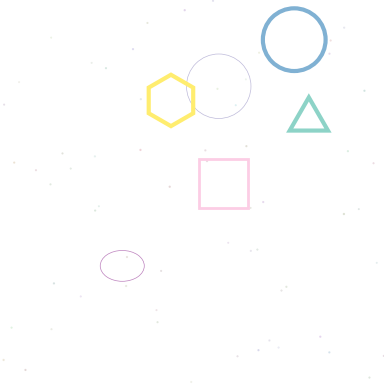[{"shape": "triangle", "thickness": 3, "radius": 0.29, "center": [0.802, 0.69]}, {"shape": "circle", "thickness": 0.5, "radius": 0.42, "center": [0.568, 0.776]}, {"shape": "circle", "thickness": 3, "radius": 0.41, "center": [0.764, 0.897]}, {"shape": "square", "thickness": 2, "radius": 0.32, "center": [0.581, 0.524]}, {"shape": "oval", "thickness": 0.5, "radius": 0.29, "center": [0.318, 0.309]}, {"shape": "hexagon", "thickness": 3, "radius": 0.33, "center": [0.444, 0.739]}]